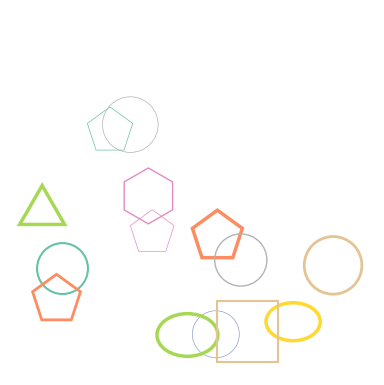[{"shape": "circle", "thickness": 1.5, "radius": 0.33, "center": [0.162, 0.302]}, {"shape": "pentagon", "thickness": 0.5, "radius": 0.31, "center": [0.286, 0.66]}, {"shape": "pentagon", "thickness": 2, "radius": 0.33, "center": [0.147, 0.222]}, {"shape": "pentagon", "thickness": 2.5, "radius": 0.34, "center": [0.565, 0.386]}, {"shape": "circle", "thickness": 0.5, "radius": 0.31, "center": [0.561, 0.132]}, {"shape": "pentagon", "thickness": 0.5, "radius": 0.3, "center": [0.395, 0.396]}, {"shape": "hexagon", "thickness": 1, "radius": 0.36, "center": [0.385, 0.491]}, {"shape": "oval", "thickness": 2.5, "radius": 0.4, "center": [0.487, 0.13]}, {"shape": "triangle", "thickness": 2.5, "radius": 0.34, "center": [0.109, 0.451]}, {"shape": "oval", "thickness": 2.5, "radius": 0.35, "center": [0.761, 0.164]}, {"shape": "circle", "thickness": 2, "radius": 0.37, "center": [0.865, 0.311]}, {"shape": "square", "thickness": 1.5, "radius": 0.39, "center": [0.643, 0.139]}, {"shape": "circle", "thickness": 1, "radius": 0.34, "center": [0.625, 0.325]}, {"shape": "circle", "thickness": 0.5, "radius": 0.36, "center": [0.338, 0.676]}]